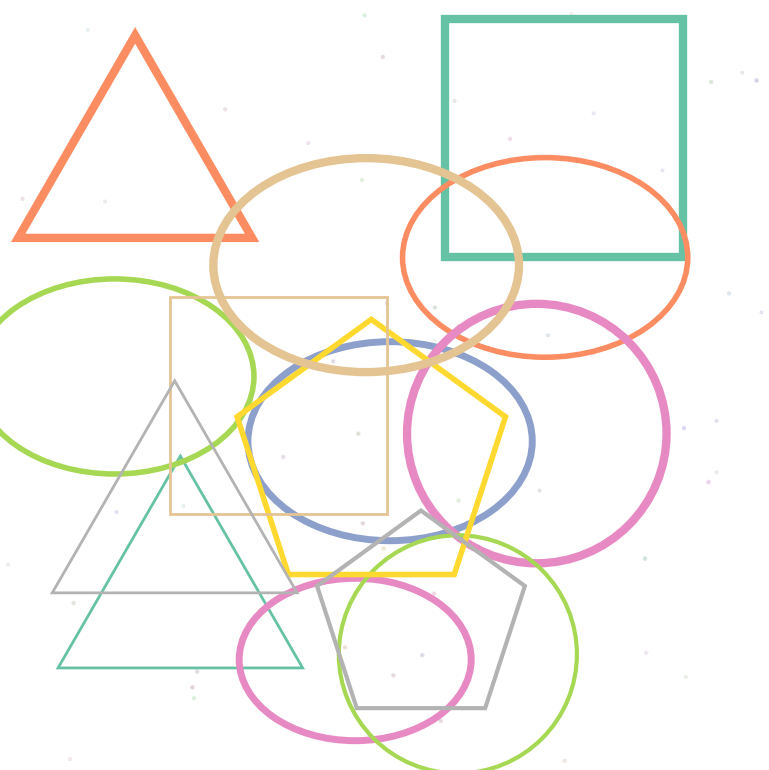[{"shape": "triangle", "thickness": 1, "radius": 0.92, "center": [0.234, 0.224]}, {"shape": "square", "thickness": 3, "radius": 0.77, "center": [0.733, 0.821]}, {"shape": "oval", "thickness": 2, "radius": 0.93, "center": [0.708, 0.666]}, {"shape": "triangle", "thickness": 3, "radius": 0.88, "center": [0.175, 0.779]}, {"shape": "oval", "thickness": 2.5, "radius": 0.92, "center": [0.507, 0.427]}, {"shape": "circle", "thickness": 3, "radius": 0.84, "center": [0.697, 0.437]}, {"shape": "oval", "thickness": 2.5, "radius": 0.75, "center": [0.461, 0.144]}, {"shape": "oval", "thickness": 2, "radius": 0.9, "center": [0.149, 0.511]}, {"shape": "circle", "thickness": 1.5, "radius": 0.77, "center": [0.595, 0.15]}, {"shape": "pentagon", "thickness": 2, "radius": 0.92, "center": [0.482, 0.402]}, {"shape": "oval", "thickness": 3, "radius": 0.99, "center": [0.476, 0.656]}, {"shape": "square", "thickness": 1, "radius": 0.71, "center": [0.361, 0.473]}, {"shape": "triangle", "thickness": 1, "radius": 0.92, "center": [0.227, 0.322]}, {"shape": "pentagon", "thickness": 1.5, "radius": 0.71, "center": [0.547, 0.195]}]